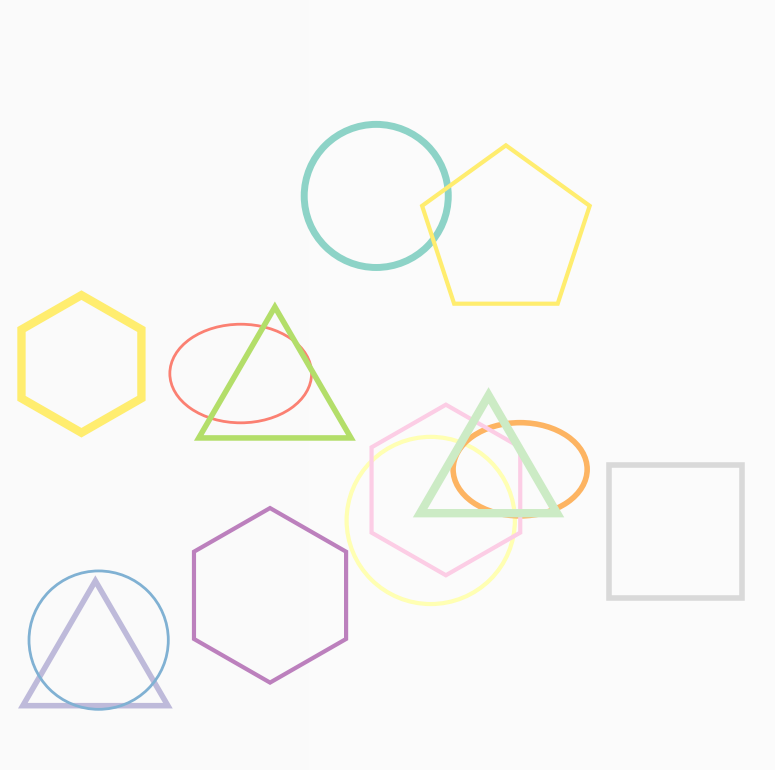[{"shape": "circle", "thickness": 2.5, "radius": 0.46, "center": [0.485, 0.746]}, {"shape": "circle", "thickness": 1.5, "radius": 0.54, "center": [0.556, 0.324]}, {"shape": "triangle", "thickness": 2, "radius": 0.54, "center": [0.123, 0.138]}, {"shape": "oval", "thickness": 1, "radius": 0.46, "center": [0.311, 0.515]}, {"shape": "circle", "thickness": 1, "radius": 0.45, "center": [0.127, 0.169]}, {"shape": "oval", "thickness": 2, "radius": 0.43, "center": [0.671, 0.391]}, {"shape": "triangle", "thickness": 2, "radius": 0.57, "center": [0.355, 0.488]}, {"shape": "hexagon", "thickness": 1.5, "radius": 0.55, "center": [0.575, 0.364]}, {"shape": "square", "thickness": 2, "radius": 0.43, "center": [0.871, 0.31]}, {"shape": "hexagon", "thickness": 1.5, "radius": 0.57, "center": [0.348, 0.227]}, {"shape": "triangle", "thickness": 3, "radius": 0.51, "center": [0.63, 0.384]}, {"shape": "hexagon", "thickness": 3, "radius": 0.45, "center": [0.105, 0.527]}, {"shape": "pentagon", "thickness": 1.5, "radius": 0.57, "center": [0.653, 0.698]}]